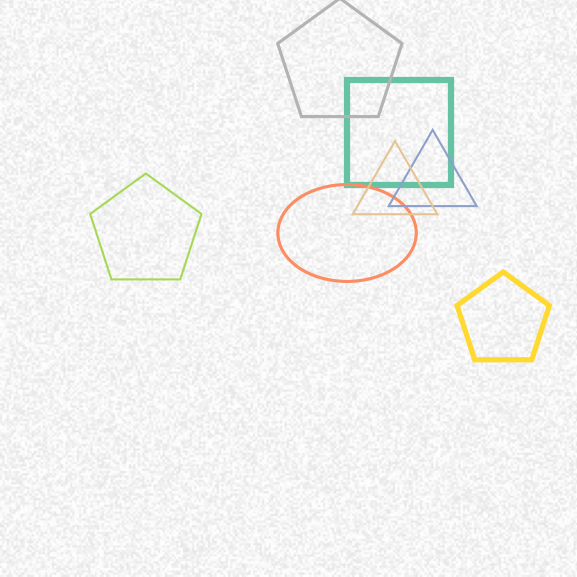[{"shape": "square", "thickness": 3, "radius": 0.45, "center": [0.691, 0.77]}, {"shape": "oval", "thickness": 1.5, "radius": 0.6, "center": [0.601, 0.596]}, {"shape": "triangle", "thickness": 1, "radius": 0.44, "center": [0.749, 0.686]}, {"shape": "pentagon", "thickness": 1, "radius": 0.51, "center": [0.253, 0.597]}, {"shape": "pentagon", "thickness": 2.5, "radius": 0.42, "center": [0.871, 0.444]}, {"shape": "triangle", "thickness": 1, "radius": 0.42, "center": [0.684, 0.67]}, {"shape": "pentagon", "thickness": 1.5, "radius": 0.57, "center": [0.589, 0.889]}]